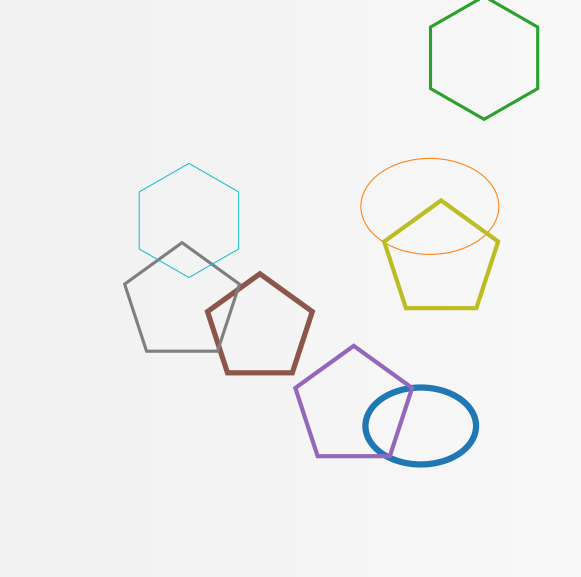[{"shape": "oval", "thickness": 3, "radius": 0.48, "center": [0.724, 0.261]}, {"shape": "oval", "thickness": 0.5, "radius": 0.59, "center": [0.74, 0.642]}, {"shape": "hexagon", "thickness": 1.5, "radius": 0.53, "center": [0.833, 0.899]}, {"shape": "pentagon", "thickness": 2, "radius": 0.53, "center": [0.609, 0.295]}, {"shape": "pentagon", "thickness": 2.5, "radius": 0.47, "center": [0.447, 0.43]}, {"shape": "pentagon", "thickness": 1.5, "radius": 0.52, "center": [0.313, 0.475]}, {"shape": "pentagon", "thickness": 2, "radius": 0.52, "center": [0.759, 0.549]}, {"shape": "hexagon", "thickness": 0.5, "radius": 0.49, "center": [0.325, 0.617]}]